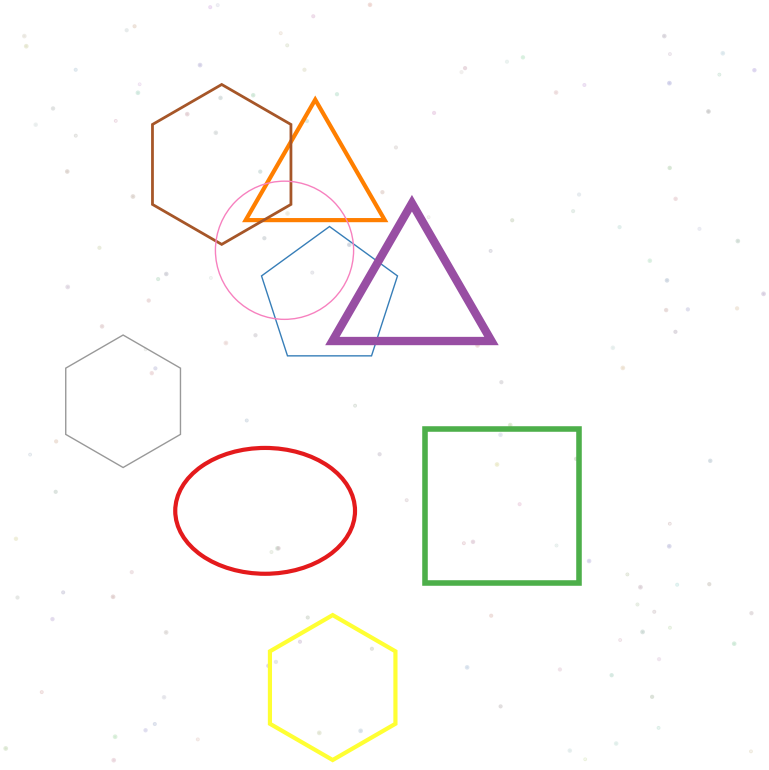[{"shape": "oval", "thickness": 1.5, "radius": 0.58, "center": [0.344, 0.337]}, {"shape": "pentagon", "thickness": 0.5, "radius": 0.46, "center": [0.428, 0.613]}, {"shape": "square", "thickness": 2, "radius": 0.5, "center": [0.652, 0.343]}, {"shape": "triangle", "thickness": 3, "radius": 0.6, "center": [0.535, 0.617]}, {"shape": "triangle", "thickness": 1.5, "radius": 0.52, "center": [0.409, 0.766]}, {"shape": "hexagon", "thickness": 1.5, "radius": 0.47, "center": [0.432, 0.107]}, {"shape": "hexagon", "thickness": 1, "radius": 0.52, "center": [0.288, 0.786]}, {"shape": "circle", "thickness": 0.5, "radius": 0.45, "center": [0.369, 0.675]}, {"shape": "hexagon", "thickness": 0.5, "radius": 0.43, "center": [0.16, 0.479]}]